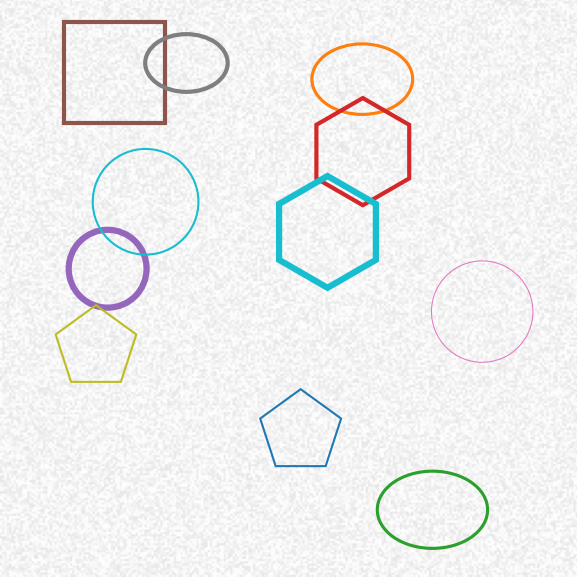[{"shape": "pentagon", "thickness": 1, "radius": 0.37, "center": [0.521, 0.252]}, {"shape": "oval", "thickness": 1.5, "radius": 0.44, "center": [0.627, 0.862]}, {"shape": "oval", "thickness": 1.5, "radius": 0.48, "center": [0.749, 0.116]}, {"shape": "hexagon", "thickness": 2, "radius": 0.46, "center": [0.628, 0.737]}, {"shape": "circle", "thickness": 3, "radius": 0.34, "center": [0.186, 0.534]}, {"shape": "square", "thickness": 2, "radius": 0.44, "center": [0.199, 0.874]}, {"shape": "circle", "thickness": 0.5, "radius": 0.44, "center": [0.835, 0.46]}, {"shape": "oval", "thickness": 2, "radius": 0.36, "center": [0.323, 0.89]}, {"shape": "pentagon", "thickness": 1, "radius": 0.37, "center": [0.166, 0.397]}, {"shape": "circle", "thickness": 1, "radius": 0.46, "center": [0.252, 0.65]}, {"shape": "hexagon", "thickness": 3, "radius": 0.48, "center": [0.567, 0.598]}]